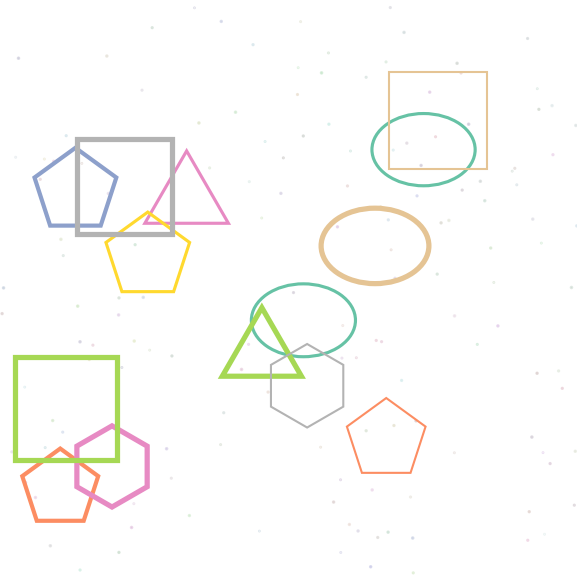[{"shape": "oval", "thickness": 1.5, "radius": 0.45, "center": [0.525, 0.445]}, {"shape": "oval", "thickness": 1.5, "radius": 0.45, "center": [0.733, 0.74]}, {"shape": "pentagon", "thickness": 2, "radius": 0.35, "center": [0.104, 0.153]}, {"shape": "pentagon", "thickness": 1, "radius": 0.36, "center": [0.669, 0.238]}, {"shape": "pentagon", "thickness": 2, "radius": 0.37, "center": [0.131, 0.669]}, {"shape": "hexagon", "thickness": 2.5, "radius": 0.35, "center": [0.194, 0.191]}, {"shape": "triangle", "thickness": 1.5, "radius": 0.42, "center": [0.323, 0.654]}, {"shape": "triangle", "thickness": 2.5, "radius": 0.4, "center": [0.453, 0.387]}, {"shape": "square", "thickness": 2.5, "radius": 0.44, "center": [0.114, 0.292]}, {"shape": "pentagon", "thickness": 1.5, "radius": 0.38, "center": [0.256, 0.556]}, {"shape": "oval", "thickness": 2.5, "radius": 0.47, "center": [0.649, 0.573]}, {"shape": "square", "thickness": 1, "radius": 0.42, "center": [0.758, 0.79]}, {"shape": "square", "thickness": 2.5, "radius": 0.41, "center": [0.215, 0.676]}, {"shape": "hexagon", "thickness": 1, "radius": 0.36, "center": [0.532, 0.331]}]